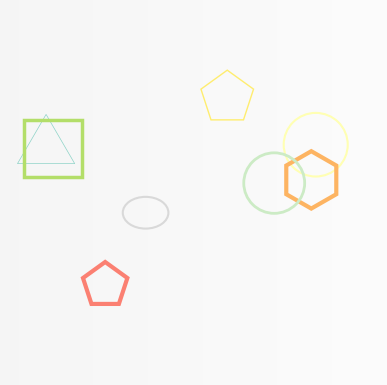[{"shape": "triangle", "thickness": 0.5, "radius": 0.43, "center": [0.119, 0.618]}, {"shape": "circle", "thickness": 1.5, "radius": 0.41, "center": [0.815, 0.624]}, {"shape": "pentagon", "thickness": 3, "radius": 0.3, "center": [0.271, 0.259]}, {"shape": "hexagon", "thickness": 3, "radius": 0.37, "center": [0.803, 0.533]}, {"shape": "square", "thickness": 2.5, "radius": 0.37, "center": [0.137, 0.614]}, {"shape": "oval", "thickness": 1.5, "radius": 0.29, "center": [0.376, 0.447]}, {"shape": "circle", "thickness": 2, "radius": 0.39, "center": [0.708, 0.524]}, {"shape": "pentagon", "thickness": 1, "radius": 0.36, "center": [0.586, 0.746]}]